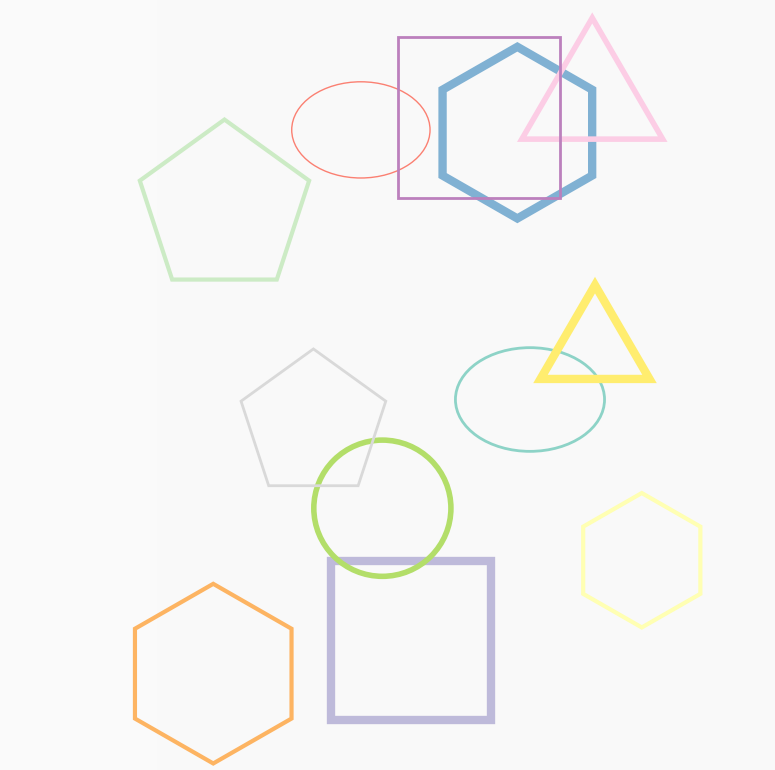[{"shape": "oval", "thickness": 1, "radius": 0.48, "center": [0.684, 0.481]}, {"shape": "hexagon", "thickness": 1.5, "radius": 0.44, "center": [0.828, 0.272]}, {"shape": "square", "thickness": 3, "radius": 0.52, "center": [0.53, 0.168]}, {"shape": "oval", "thickness": 0.5, "radius": 0.45, "center": [0.466, 0.831]}, {"shape": "hexagon", "thickness": 3, "radius": 0.56, "center": [0.668, 0.828]}, {"shape": "hexagon", "thickness": 1.5, "radius": 0.58, "center": [0.275, 0.125]}, {"shape": "circle", "thickness": 2, "radius": 0.44, "center": [0.493, 0.34]}, {"shape": "triangle", "thickness": 2, "radius": 0.52, "center": [0.764, 0.872]}, {"shape": "pentagon", "thickness": 1, "radius": 0.49, "center": [0.404, 0.449]}, {"shape": "square", "thickness": 1, "radius": 0.52, "center": [0.618, 0.848]}, {"shape": "pentagon", "thickness": 1.5, "radius": 0.57, "center": [0.29, 0.73]}, {"shape": "triangle", "thickness": 3, "radius": 0.41, "center": [0.768, 0.548]}]